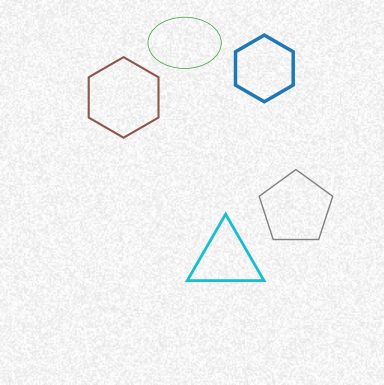[{"shape": "hexagon", "thickness": 2.5, "radius": 0.43, "center": [0.687, 0.822]}, {"shape": "oval", "thickness": 0.5, "radius": 0.48, "center": [0.48, 0.889]}, {"shape": "hexagon", "thickness": 1.5, "radius": 0.52, "center": [0.321, 0.747]}, {"shape": "pentagon", "thickness": 1, "radius": 0.5, "center": [0.769, 0.459]}, {"shape": "triangle", "thickness": 2, "radius": 0.58, "center": [0.586, 0.329]}]